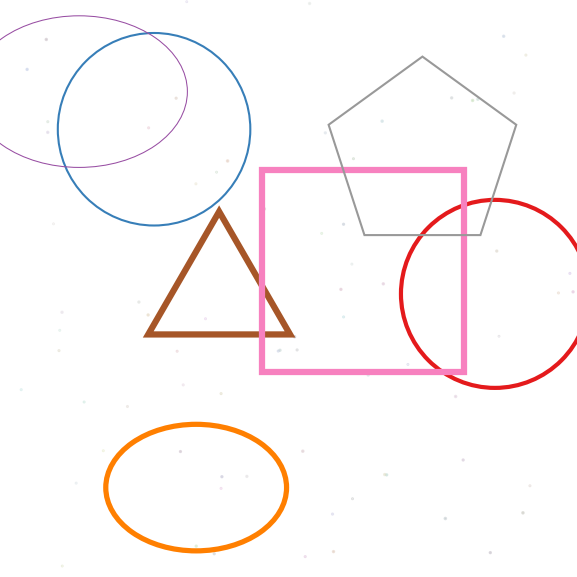[{"shape": "circle", "thickness": 2, "radius": 0.81, "center": [0.857, 0.49]}, {"shape": "circle", "thickness": 1, "radius": 0.83, "center": [0.267, 0.775]}, {"shape": "oval", "thickness": 0.5, "radius": 0.94, "center": [0.137, 0.841]}, {"shape": "oval", "thickness": 2.5, "radius": 0.78, "center": [0.34, 0.155]}, {"shape": "triangle", "thickness": 3, "radius": 0.71, "center": [0.379, 0.491]}, {"shape": "square", "thickness": 3, "radius": 0.87, "center": [0.629, 0.53]}, {"shape": "pentagon", "thickness": 1, "radius": 0.85, "center": [0.731, 0.73]}]